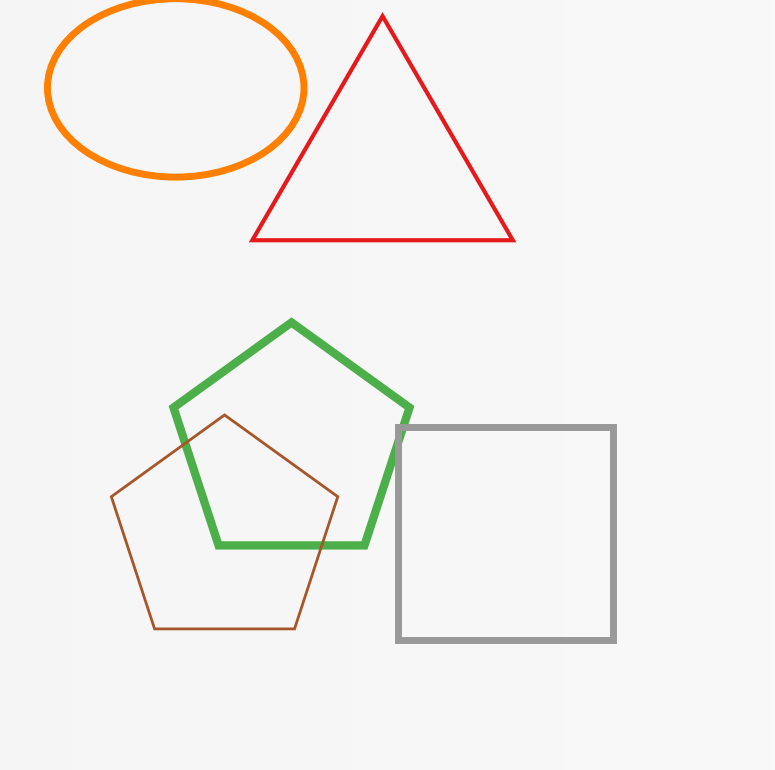[{"shape": "triangle", "thickness": 1.5, "radius": 0.97, "center": [0.494, 0.785]}, {"shape": "pentagon", "thickness": 3, "radius": 0.8, "center": [0.376, 0.421]}, {"shape": "oval", "thickness": 2.5, "radius": 0.83, "center": [0.227, 0.886]}, {"shape": "pentagon", "thickness": 1, "radius": 0.77, "center": [0.29, 0.307]}, {"shape": "square", "thickness": 2.5, "radius": 0.69, "center": [0.652, 0.308]}]